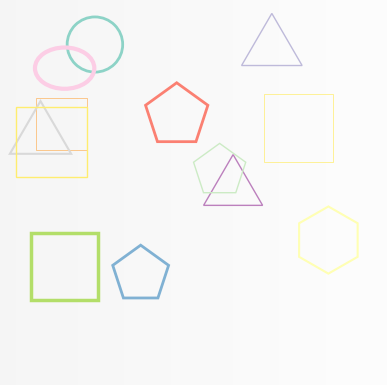[{"shape": "circle", "thickness": 2, "radius": 0.36, "center": [0.245, 0.884]}, {"shape": "hexagon", "thickness": 1.5, "radius": 0.44, "center": [0.847, 0.377]}, {"shape": "triangle", "thickness": 1, "radius": 0.45, "center": [0.702, 0.875]}, {"shape": "pentagon", "thickness": 2, "radius": 0.42, "center": [0.456, 0.7]}, {"shape": "pentagon", "thickness": 2, "radius": 0.38, "center": [0.363, 0.287]}, {"shape": "square", "thickness": 0.5, "radius": 0.33, "center": [0.159, 0.678]}, {"shape": "square", "thickness": 2.5, "radius": 0.44, "center": [0.166, 0.308]}, {"shape": "oval", "thickness": 3, "radius": 0.38, "center": [0.167, 0.823]}, {"shape": "triangle", "thickness": 1.5, "radius": 0.46, "center": [0.105, 0.646]}, {"shape": "triangle", "thickness": 1, "radius": 0.44, "center": [0.602, 0.511]}, {"shape": "pentagon", "thickness": 1, "radius": 0.35, "center": [0.567, 0.557]}, {"shape": "square", "thickness": 0.5, "radius": 0.45, "center": [0.77, 0.667]}, {"shape": "square", "thickness": 1, "radius": 0.46, "center": [0.132, 0.631]}]